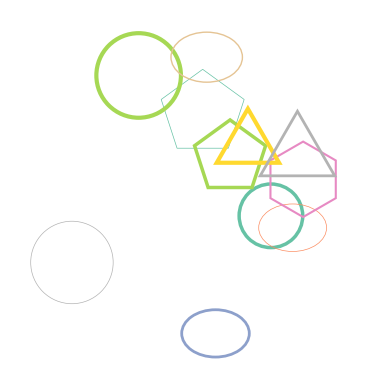[{"shape": "pentagon", "thickness": 0.5, "radius": 0.57, "center": [0.526, 0.707]}, {"shape": "circle", "thickness": 2.5, "radius": 0.41, "center": [0.704, 0.439]}, {"shape": "oval", "thickness": 0.5, "radius": 0.44, "center": [0.76, 0.409]}, {"shape": "oval", "thickness": 2, "radius": 0.44, "center": [0.56, 0.134]}, {"shape": "hexagon", "thickness": 1.5, "radius": 0.49, "center": [0.787, 0.534]}, {"shape": "circle", "thickness": 3, "radius": 0.55, "center": [0.36, 0.804]}, {"shape": "pentagon", "thickness": 2.5, "radius": 0.49, "center": [0.598, 0.591]}, {"shape": "triangle", "thickness": 3, "radius": 0.47, "center": [0.644, 0.624]}, {"shape": "oval", "thickness": 1, "radius": 0.46, "center": [0.537, 0.851]}, {"shape": "triangle", "thickness": 2, "radius": 0.56, "center": [0.773, 0.599]}, {"shape": "circle", "thickness": 0.5, "radius": 0.54, "center": [0.187, 0.318]}]